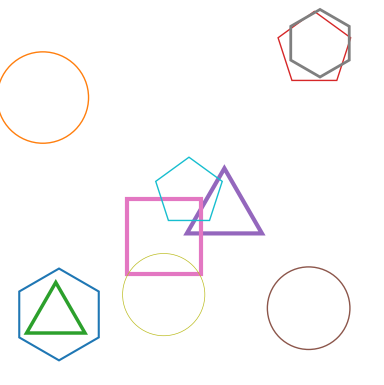[{"shape": "hexagon", "thickness": 1.5, "radius": 0.6, "center": [0.153, 0.183]}, {"shape": "circle", "thickness": 1, "radius": 0.59, "center": [0.111, 0.747]}, {"shape": "triangle", "thickness": 2.5, "radius": 0.44, "center": [0.145, 0.179]}, {"shape": "pentagon", "thickness": 1, "radius": 0.5, "center": [0.817, 0.871]}, {"shape": "triangle", "thickness": 3, "radius": 0.56, "center": [0.583, 0.45]}, {"shape": "circle", "thickness": 1, "radius": 0.54, "center": [0.802, 0.2]}, {"shape": "square", "thickness": 3, "radius": 0.49, "center": [0.426, 0.385]}, {"shape": "hexagon", "thickness": 2, "radius": 0.44, "center": [0.831, 0.888]}, {"shape": "circle", "thickness": 0.5, "radius": 0.53, "center": [0.425, 0.235]}, {"shape": "pentagon", "thickness": 1, "radius": 0.45, "center": [0.491, 0.501]}]